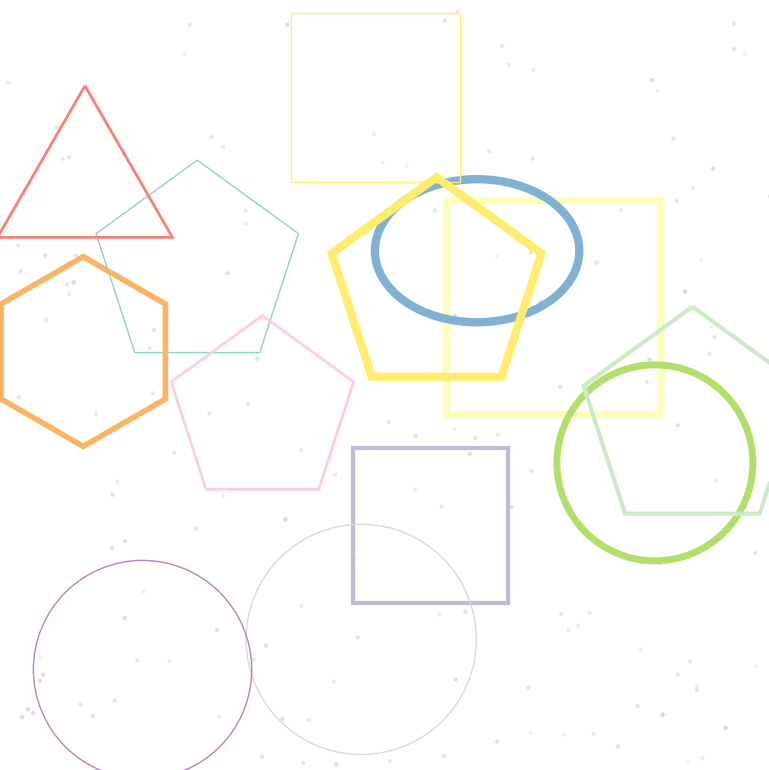[{"shape": "pentagon", "thickness": 0.5, "radius": 0.69, "center": [0.256, 0.654]}, {"shape": "square", "thickness": 2.5, "radius": 0.7, "center": [0.718, 0.601]}, {"shape": "square", "thickness": 1.5, "radius": 0.5, "center": [0.559, 0.318]}, {"shape": "triangle", "thickness": 1, "radius": 0.66, "center": [0.11, 0.757]}, {"shape": "oval", "thickness": 3, "radius": 0.66, "center": [0.62, 0.674]}, {"shape": "hexagon", "thickness": 2, "radius": 0.62, "center": [0.108, 0.544]}, {"shape": "circle", "thickness": 2.5, "radius": 0.64, "center": [0.851, 0.399]}, {"shape": "pentagon", "thickness": 1, "radius": 0.62, "center": [0.341, 0.466]}, {"shape": "circle", "thickness": 0.5, "radius": 0.75, "center": [0.469, 0.17]}, {"shape": "circle", "thickness": 0.5, "radius": 0.71, "center": [0.185, 0.13]}, {"shape": "pentagon", "thickness": 1.5, "radius": 0.74, "center": [0.899, 0.453]}, {"shape": "square", "thickness": 0.5, "radius": 0.55, "center": [0.488, 0.873]}, {"shape": "pentagon", "thickness": 3, "radius": 0.72, "center": [0.567, 0.627]}]